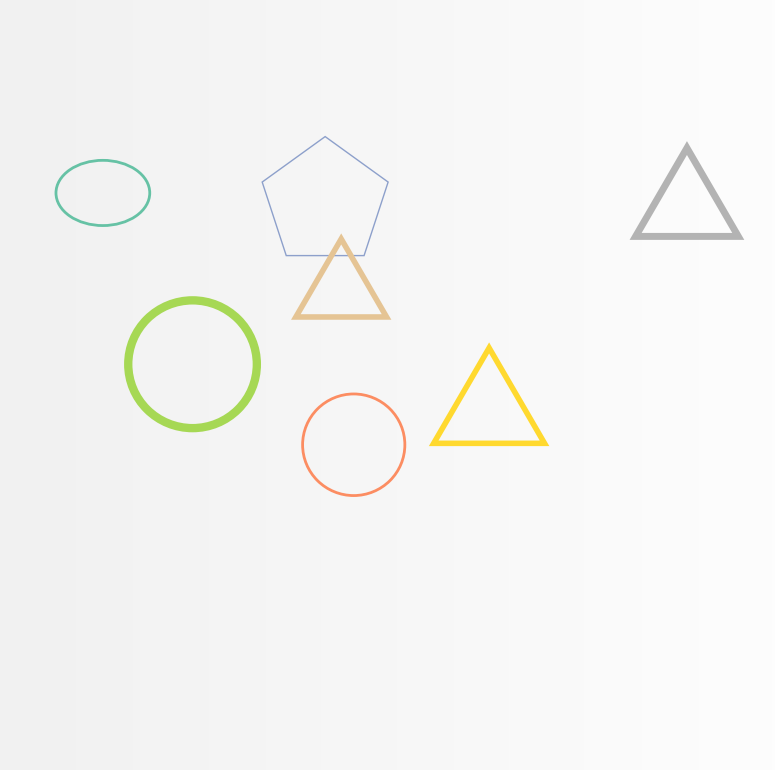[{"shape": "oval", "thickness": 1, "radius": 0.3, "center": [0.133, 0.749]}, {"shape": "circle", "thickness": 1, "radius": 0.33, "center": [0.456, 0.422]}, {"shape": "pentagon", "thickness": 0.5, "radius": 0.43, "center": [0.42, 0.737]}, {"shape": "circle", "thickness": 3, "radius": 0.41, "center": [0.248, 0.527]}, {"shape": "triangle", "thickness": 2, "radius": 0.41, "center": [0.631, 0.466]}, {"shape": "triangle", "thickness": 2, "radius": 0.34, "center": [0.44, 0.622]}, {"shape": "triangle", "thickness": 2.5, "radius": 0.38, "center": [0.886, 0.731]}]